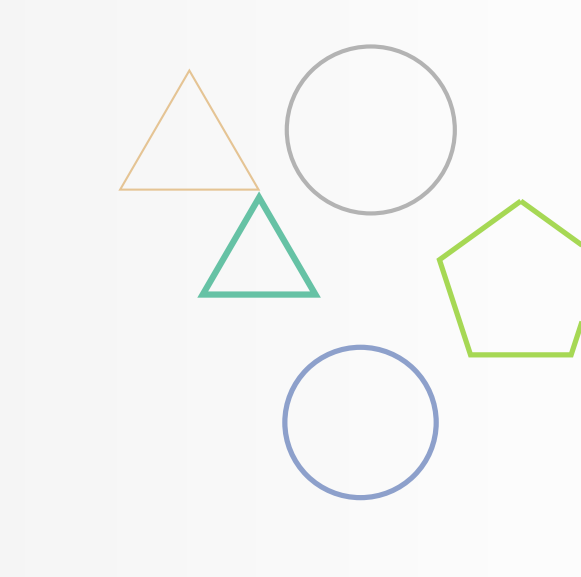[{"shape": "triangle", "thickness": 3, "radius": 0.56, "center": [0.446, 0.545]}, {"shape": "circle", "thickness": 2.5, "radius": 0.65, "center": [0.62, 0.268]}, {"shape": "pentagon", "thickness": 2.5, "radius": 0.74, "center": [0.896, 0.504]}, {"shape": "triangle", "thickness": 1, "radius": 0.69, "center": [0.326, 0.74]}, {"shape": "circle", "thickness": 2, "radius": 0.72, "center": [0.638, 0.774]}]